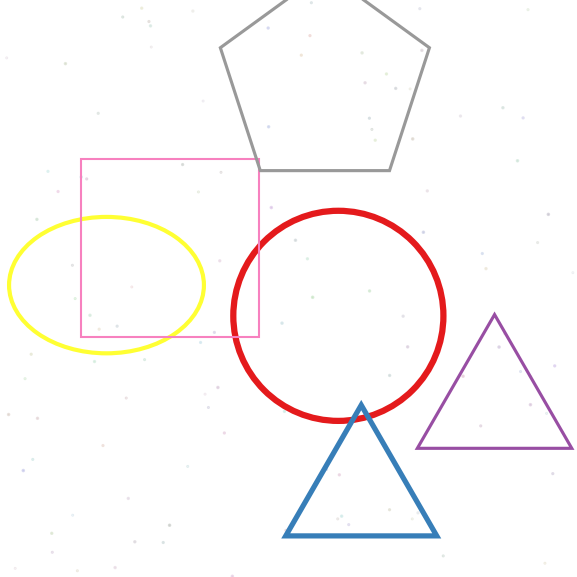[{"shape": "circle", "thickness": 3, "radius": 0.91, "center": [0.586, 0.452]}, {"shape": "triangle", "thickness": 2.5, "radius": 0.75, "center": [0.626, 0.147]}, {"shape": "triangle", "thickness": 1.5, "radius": 0.77, "center": [0.856, 0.3]}, {"shape": "oval", "thickness": 2, "radius": 0.84, "center": [0.184, 0.505]}, {"shape": "square", "thickness": 1, "radius": 0.77, "center": [0.294, 0.57]}, {"shape": "pentagon", "thickness": 1.5, "radius": 0.95, "center": [0.563, 0.858]}]